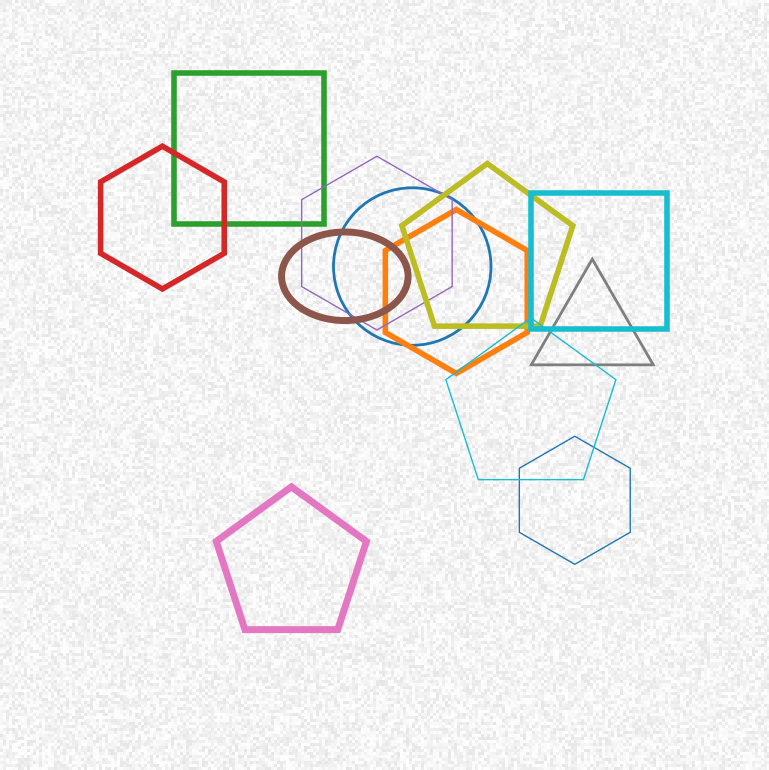[{"shape": "circle", "thickness": 1, "radius": 0.51, "center": [0.535, 0.654]}, {"shape": "hexagon", "thickness": 0.5, "radius": 0.42, "center": [0.746, 0.35]}, {"shape": "hexagon", "thickness": 2, "radius": 0.53, "center": [0.593, 0.621]}, {"shape": "square", "thickness": 2, "radius": 0.49, "center": [0.323, 0.807]}, {"shape": "hexagon", "thickness": 2, "radius": 0.46, "center": [0.211, 0.717]}, {"shape": "hexagon", "thickness": 0.5, "radius": 0.56, "center": [0.489, 0.684]}, {"shape": "oval", "thickness": 2.5, "radius": 0.41, "center": [0.448, 0.641]}, {"shape": "pentagon", "thickness": 2.5, "radius": 0.51, "center": [0.378, 0.265]}, {"shape": "triangle", "thickness": 1, "radius": 0.46, "center": [0.769, 0.572]}, {"shape": "pentagon", "thickness": 2, "radius": 0.58, "center": [0.633, 0.671]}, {"shape": "pentagon", "thickness": 0.5, "radius": 0.58, "center": [0.689, 0.471]}, {"shape": "square", "thickness": 2, "radius": 0.44, "center": [0.778, 0.662]}]